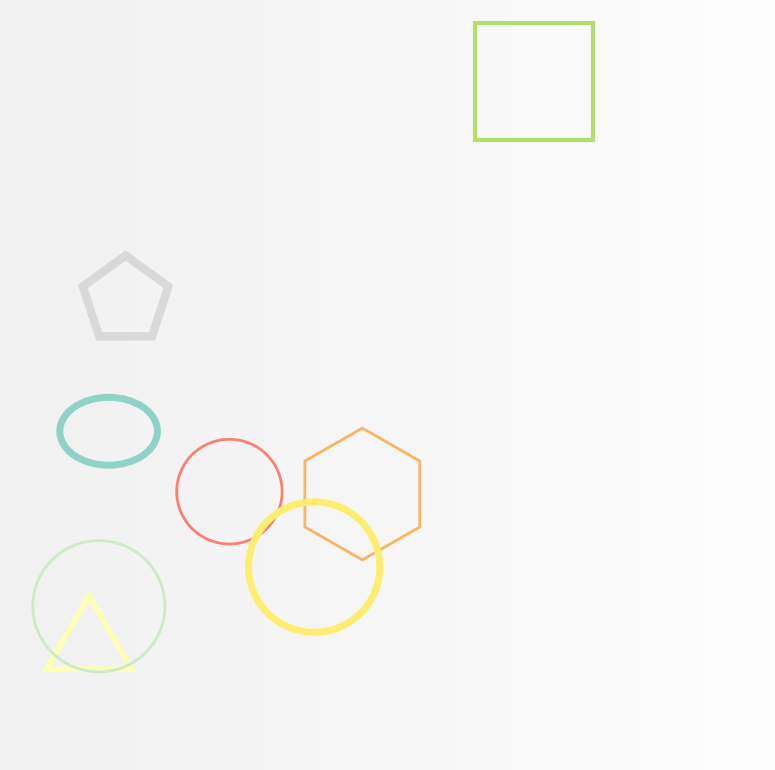[{"shape": "oval", "thickness": 2.5, "radius": 0.31, "center": [0.14, 0.44]}, {"shape": "triangle", "thickness": 2, "radius": 0.32, "center": [0.115, 0.163]}, {"shape": "circle", "thickness": 1, "radius": 0.34, "center": [0.296, 0.362]}, {"shape": "hexagon", "thickness": 1, "radius": 0.43, "center": [0.468, 0.358]}, {"shape": "square", "thickness": 1.5, "radius": 0.38, "center": [0.689, 0.894]}, {"shape": "pentagon", "thickness": 3, "radius": 0.29, "center": [0.162, 0.61]}, {"shape": "circle", "thickness": 1, "radius": 0.43, "center": [0.128, 0.213]}, {"shape": "circle", "thickness": 2.5, "radius": 0.42, "center": [0.405, 0.264]}]